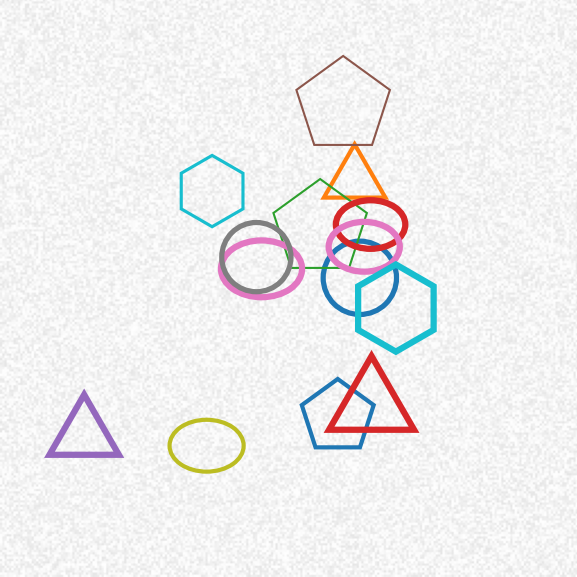[{"shape": "pentagon", "thickness": 2, "radius": 0.33, "center": [0.585, 0.277]}, {"shape": "circle", "thickness": 2.5, "radius": 0.32, "center": [0.623, 0.518]}, {"shape": "triangle", "thickness": 2, "radius": 0.31, "center": [0.614, 0.688]}, {"shape": "pentagon", "thickness": 1, "radius": 0.43, "center": [0.554, 0.604]}, {"shape": "triangle", "thickness": 3, "radius": 0.43, "center": [0.643, 0.297]}, {"shape": "oval", "thickness": 3, "radius": 0.3, "center": [0.642, 0.61]}, {"shape": "triangle", "thickness": 3, "radius": 0.35, "center": [0.146, 0.246]}, {"shape": "pentagon", "thickness": 1, "radius": 0.43, "center": [0.594, 0.817]}, {"shape": "oval", "thickness": 3, "radius": 0.35, "center": [0.453, 0.534]}, {"shape": "oval", "thickness": 3, "radius": 0.31, "center": [0.631, 0.572]}, {"shape": "circle", "thickness": 2.5, "radius": 0.3, "center": [0.444, 0.554]}, {"shape": "oval", "thickness": 2, "radius": 0.32, "center": [0.358, 0.227]}, {"shape": "hexagon", "thickness": 1.5, "radius": 0.31, "center": [0.367, 0.668]}, {"shape": "hexagon", "thickness": 3, "radius": 0.38, "center": [0.686, 0.466]}]